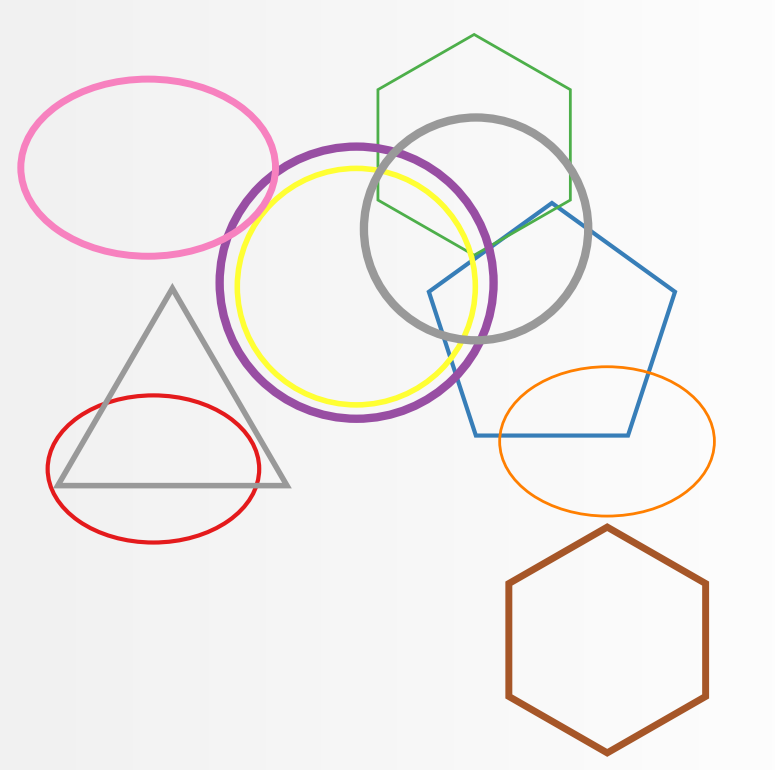[{"shape": "oval", "thickness": 1.5, "radius": 0.68, "center": [0.198, 0.391]}, {"shape": "pentagon", "thickness": 1.5, "radius": 0.83, "center": [0.712, 0.569]}, {"shape": "hexagon", "thickness": 1, "radius": 0.72, "center": [0.612, 0.812]}, {"shape": "circle", "thickness": 3, "radius": 0.88, "center": [0.46, 0.633]}, {"shape": "oval", "thickness": 1, "radius": 0.69, "center": [0.783, 0.427]}, {"shape": "circle", "thickness": 2, "radius": 0.77, "center": [0.46, 0.628]}, {"shape": "hexagon", "thickness": 2.5, "radius": 0.73, "center": [0.784, 0.169]}, {"shape": "oval", "thickness": 2.5, "radius": 0.82, "center": [0.191, 0.782]}, {"shape": "circle", "thickness": 3, "radius": 0.72, "center": [0.614, 0.703]}, {"shape": "triangle", "thickness": 2, "radius": 0.85, "center": [0.222, 0.455]}]